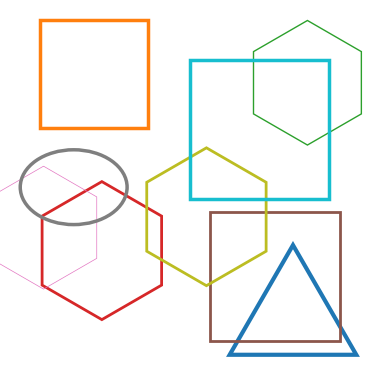[{"shape": "triangle", "thickness": 3, "radius": 0.95, "center": [0.761, 0.173]}, {"shape": "square", "thickness": 2.5, "radius": 0.7, "center": [0.245, 0.808]}, {"shape": "hexagon", "thickness": 1, "radius": 0.81, "center": [0.799, 0.785]}, {"shape": "hexagon", "thickness": 2, "radius": 0.9, "center": [0.265, 0.349]}, {"shape": "square", "thickness": 2, "radius": 0.84, "center": [0.714, 0.282]}, {"shape": "hexagon", "thickness": 0.5, "radius": 0.8, "center": [0.113, 0.409]}, {"shape": "oval", "thickness": 2.5, "radius": 0.69, "center": [0.191, 0.514]}, {"shape": "hexagon", "thickness": 2, "radius": 0.9, "center": [0.536, 0.437]}, {"shape": "square", "thickness": 2.5, "radius": 0.9, "center": [0.675, 0.664]}]